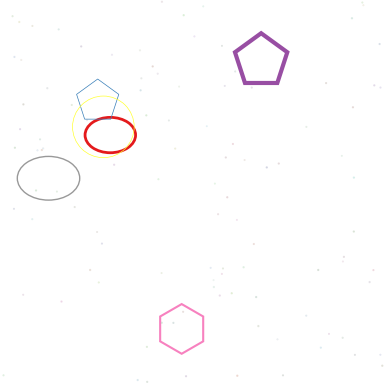[{"shape": "oval", "thickness": 2, "radius": 0.33, "center": [0.287, 0.649]}, {"shape": "pentagon", "thickness": 0.5, "radius": 0.29, "center": [0.254, 0.737]}, {"shape": "pentagon", "thickness": 3, "radius": 0.36, "center": [0.678, 0.842]}, {"shape": "circle", "thickness": 0.5, "radius": 0.4, "center": [0.268, 0.67]}, {"shape": "hexagon", "thickness": 1.5, "radius": 0.32, "center": [0.472, 0.146]}, {"shape": "oval", "thickness": 1, "radius": 0.41, "center": [0.126, 0.537]}]